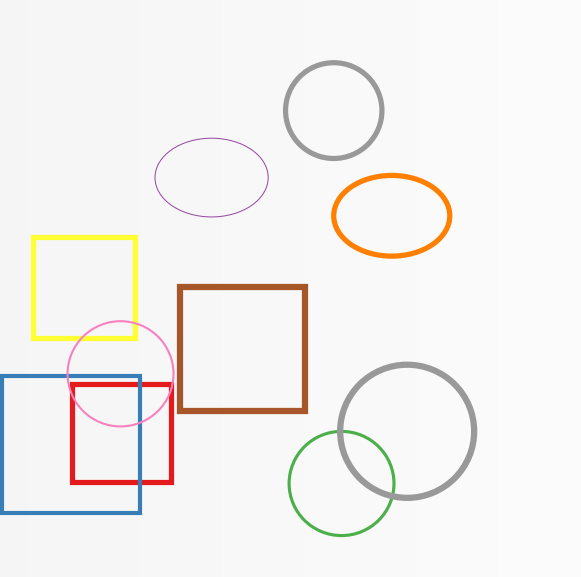[{"shape": "square", "thickness": 2.5, "radius": 0.43, "center": [0.209, 0.249]}, {"shape": "square", "thickness": 2, "radius": 0.59, "center": [0.122, 0.229]}, {"shape": "circle", "thickness": 1.5, "radius": 0.45, "center": [0.588, 0.162]}, {"shape": "oval", "thickness": 0.5, "radius": 0.49, "center": [0.364, 0.692]}, {"shape": "oval", "thickness": 2.5, "radius": 0.5, "center": [0.674, 0.625]}, {"shape": "square", "thickness": 2.5, "radius": 0.44, "center": [0.145, 0.502]}, {"shape": "square", "thickness": 3, "radius": 0.54, "center": [0.418, 0.395]}, {"shape": "circle", "thickness": 1, "radius": 0.46, "center": [0.207, 0.352]}, {"shape": "circle", "thickness": 3, "radius": 0.58, "center": [0.7, 0.252]}, {"shape": "circle", "thickness": 2.5, "radius": 0.41, "center": [0.574, 0.808]}]